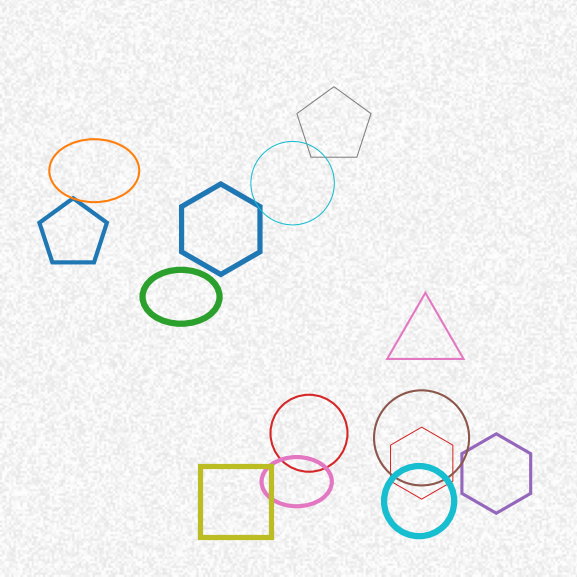[{"shape": "pentagon", "thickness": 2, "radius": 0.31, "center": [0.127, 0.594]}, {"shape": "hexagon", "thickness": 2.5, "radius": 0.39, "center": [0.382, 0.602]}, {"shape": "oval", "thickness": 1, "radius": 0.39, "center": [0.163, 0.704]}, {"shape": "oval", "thickness": 3, "radius": 0.33, "center": [0.314, 0.485]}, {"shape": "hexagon", "thickness": 0.5, "radius": 0.31, "center": [0.73, 0.197]}, {"shape": "circle", "thickness": 1, "radius": 0.33, "center": [0.535, 0.249]}, {"shape": "hexagon", "thickness": 1.5, "radius": 0.34, "center": [0.859, 0.179]}, {"shape": "circle", "thickness": 1, "radius": 0.41, "center": [0.73, 0.241]}, {"shape": "oval", "thickness": 2, "radius": 0.3, "center": [0.514, 0.165]}, {"shape": "triangle", "thickness": 1, "radius": 0.38, "center": [0.737, 0.416]}, {"shape": "pentagon", "thickness": 0.5, "radius": 0.34, "center": [0.578, 0.782]}, {"shape": "square", "thickness": 2.5, "radius": 0.31, "center": [0.408, 0.13]}, {"shape": "circle", "thickness": 3, "radius": 0.3, "center": [0.726, 0.131]}, {"shape": "circle", "thickness": 0.5, "radius": 0.36, "center": [0.507, 0.682]}]